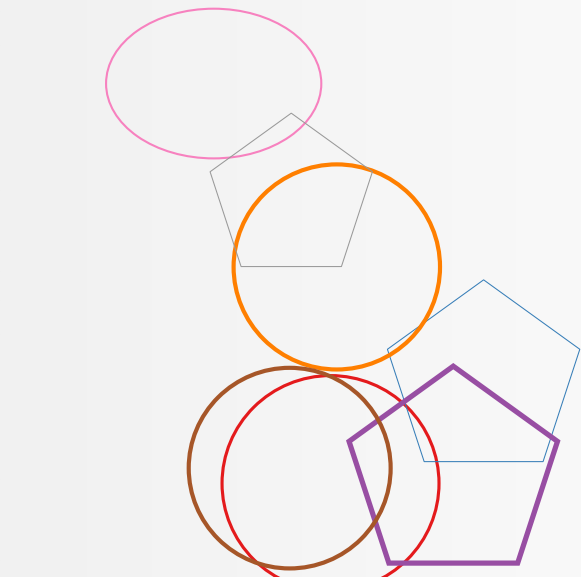[{"shape": "circle", "thickness": 1.5, "radius": 0.93, "center": [0.569, 0.162]}, {"shape": "pentagon", "thickness": 0.5, "radius": 0.87, "center": [0.832, 0.341]}, {"shape": "pentagon", "thickness": 2.5, "radius": 0.94, "center": [0.78, 0.177]}, {"shape": "circle", "thickness": 2, "radius": 0.89, "center": [0.579, 0.537]}, {"shape": "circle", "thickness": 2, "radius": 0.87, "center": [0.498, 0.189]}, {"shape": "oval", "thickness": 1, "radius": 0.93, "center": [0.368, 0.854]}, {"shape": "pentagon", "thickness": 0.5, "radius": 0.73, "center": [0.501, 0.656]}]